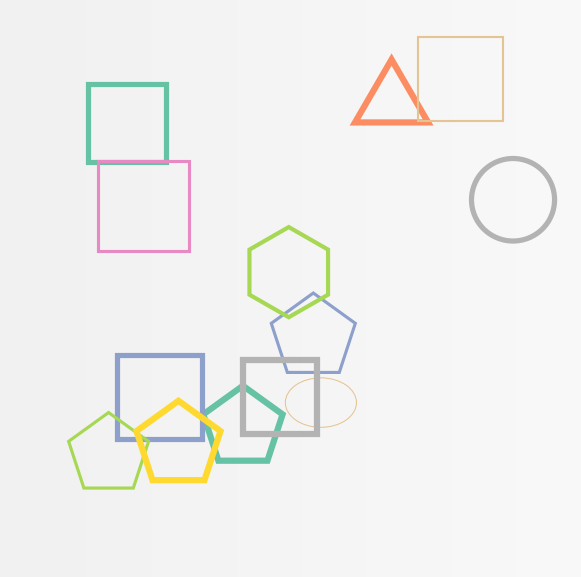[{"shape": "pentagon", "thickness": 3, "radius": 0.36, "center": [0.418, 0.259]}, {"shape": "square", "thickness": 2.5, "radius": 0.34, "center": [0.218, 0.786]}, {"shape": "triangle", "thickness": 3, "radius": 0.36, "center": [0.674, 0.823]}, {"shape": "pentagon", "thickness": 1.5, "radius": 0.38, "center": [0.539, 0.416]}, {"shape": "square", "thickness": 2.5, "radius": 0.36, "center": [0.275, 0.311]}, {"shape": "square", "thickness": 1.5, "radius": 0.39, "center": [0.247, 0.643]}, {"shape": "pentagon", "thickness": 1.5, "radius": 0.36, "center": [0.187, 0.212]}, {"shape": "hexagon", "thickness": 2, "radius": 0.39, "center": [0.497, 0.528]}, {"shape": "pentagon", "thickness": 3, "radius": 0.38, "center": [0.307, 0.229]}, {"shape": "square", "thickness": 1, "radius": 0.36, "center": [0.792, 0.862]}, {"shape": "oval", "thickness": 0.5, "radius": 0.31, "center": [0.552, 0.302]}, {"shape": "square", "thickness": 3, "radius": 0.32, "center": [0.482, 0.312]}, {"shape": "circle", "thickness": 2.5, "radius": 0.36, "center": [0.883, 0.653]}]